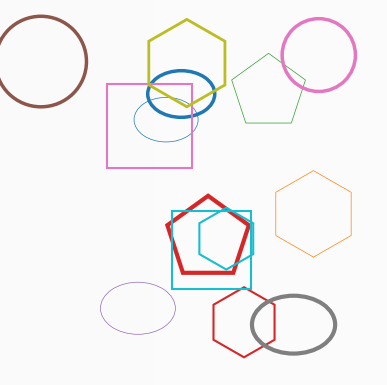[{"shape": "oval", "thickness": 0.5, "radius": 0.41, "center": [0.429, 0.689]}, {"shape": "oval", "thickness": 2.5, "radius": 0.43, "center": [0.468, 0.756]}, {"shape": "hexagon", "thickness": 0.5, "radius": 0.56, "center": [0.809, 0.444]}, {"shape": "pentagon", "thickness": 0.5, "radius": 0.5, "center": [0.693, 0.761]}, {"shape": "pentagon", "thickness": 3, "radius": 0.55, "center": [0.537, 0.381]}, {"shape": "hexagon", "thickness": 1.5, "radius": 0.45, "center": [0.63, 0.163]}, {"shape": "oval", "thickness": 0.5, "radius": 0.48, "center": [0.356, 0.199]}, {"shape": "circle", "thickness": 2.5, "radius": 0.59, "center": [0.106, 0.84]}, {"shape": "square", "thickness": 1.5, "radius": 0.55, "center": [0.386, 0.673]}, {"shape": "circle", "thickness": 2.5, "radius": 0.47, "center": [0.823, 0.857]}, {"shape": "oval", "thickness": 3, "radius": 0.54, "center": [0.758, 0.157]}, {"shape": "hexagon", "thickness": 2, "radius": 0.57, "center": [0.482, 0.836]}, {"shape": "hexagon", "thickness": 1.5, "radius": 0.4, "center": [0.584, 0.38]}, {"shape": "square", "thickness": 1.5, "radius": 0.51, "center": [0.547, 0.351]}]